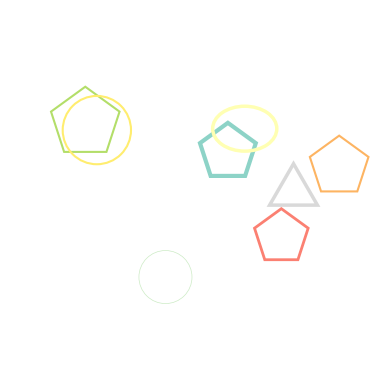[{"shape": "pentagon", "thickness": 3, "radius": 0.38, "center": [0.592, 0.605]}, {"shape": "oval", "thickness": 2.5, "radius": 0.42, "center": [0.636, 0.666]}, {"shape": "pentagon", "thickness": 2, "radius": 0.37, "center": [0.731, 0.385]}, {"shape": "pentagon", "thickness": 1.5, "radius": 0.4, "center": [0.881, 0.568]}, {"shape": "pentagon", "thickness": 1.5, "radius": 0.47, "center": [0.222, 0.681]}, {"shape": "triangle", "thickness": 2.5, "radius": 0.36, "center": [0.762, 0.503]}, {"shape": "circle", "thickness": 0.5, "radius": 0.34, "center": [0.43, 0.28]}, {"shape": "circle", "thickness": 1.5, "radius": 0.44, "center": [0.252, 0.662]}]